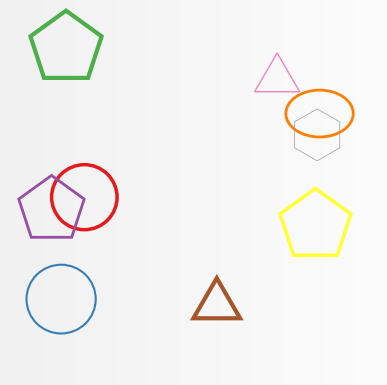[{"shape": "circle", "thickness": 2.5, "radius": 0.42, "center": [0.218, 0.488]}, {"shape": "circle", "thickness": 1.5, "radius": 0.45, "center": [0.158, 0.223]}, {"shape": "pentagon", "thickness": 3, "radius": 0.48, "center": [0.17, 0.876]}, {"shape": "pentagon", "thickness": 2, "radius": 0.44, "center": [0.133, 0.455]}, {"shape": "oval", "thickness": 2, "radius": 0.43, "center": [0.825, 0.705]}, {"shape": "pentagon", "thickness": 2.5, "radius": 0.48, "center": [0.814, 0.415]}, {"shape": "triangle", "thickness": 3, "radius": 0.35, "center": [0.559, 0.208]}, {"shape": "triangle", "thickness": 1, "radius": 0.34, "center": [0.715, 0.795]}, {"shape": "hexagon", "thickness": 0.5, "radius": 0.34, "center": [0.818, 0.65]}]